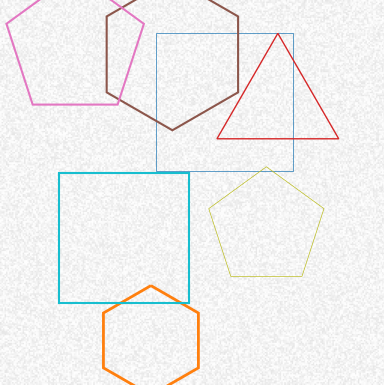[{"shape": "square", "thickness": 0.5, "radius": 0.89, "center": [0.583, 0.735]}, {"shape": "hexagon", "thickness": 2, "radius": 0.71, "center": [0.392, 0.116]}, {"shape": "triangle", "thickness": 1, "radius": 0.91, "center": [0.722, 0.731]}, {"shape": "hexagon", "thickness": 1.5, "radius": 0.99, "center": [0.448, 0.859]}, {"shape": "pentagon", "thickness": 1.5, "radius": 0.94, "center": [0.195, 0.88]}, {"shape": "pentagon", "thickness": 0.5, "radius": 0.79, "center": [0.692, 0.409]}, {"shape": "square", "thickness": 1.5, "radius": 0.84, "center": [0.322, 0.381]}]